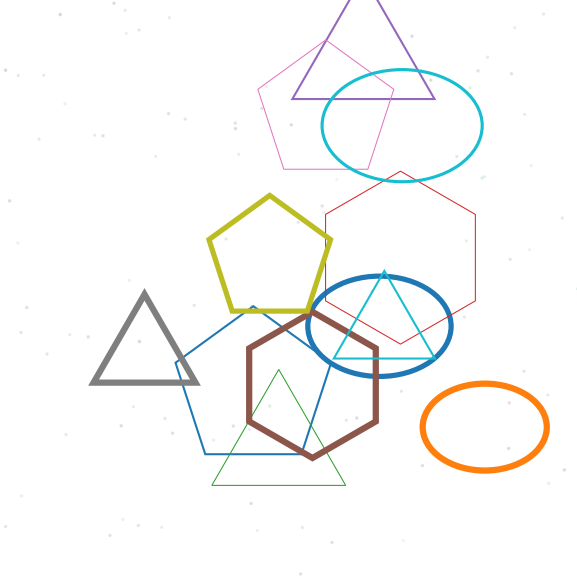[{"shape": "pentagon", "thickness": 1, "radius": 0.71, "center": [0.439, 0.327]}, {"shape": "oval", "thickness": 2.5, "radius": 0.62, "center": [0.657, 0.434]}, {"shape": "oval", "thickness": 3, "radius": 0.54, "center": [0.839, 0.26]}, {"shape": "triangle", "thickness": 0.5, "radius": 0.67, "center": [0.483, 0.226]}, {"shape": "hexagon", "thickness": 0.5, "radius": 0.75, "center": [0.693, 0.553]}, {"shape": "triangle", "thickness": 1, "radius": 0.71, "center": [0.629, 0.899]}, {"shape": "hexagon", "thickness": 3, "radius": 0.63, "center": [0.541, 0.333]}, {"shape": "pentagon", "thickness": 0.5, "radius": 0.62, "center": [0.564, 0.806]}, {"shape": "triangle", "thickness": 3, "radius": 0.51, "center": [0.25, 0.388]}, {"shape": "pentagon", "thickness": 2.5, "radius": 0.55, "center": [0.467, 0.55]}, {"shape": "triangle", "thickness": 1, "radius": 0.51, "center": [0.666, 0.429]}, {"shape": "oval", "thickness": 1.5, "radius": 0.69, "center": [0.696, 0.782]}]